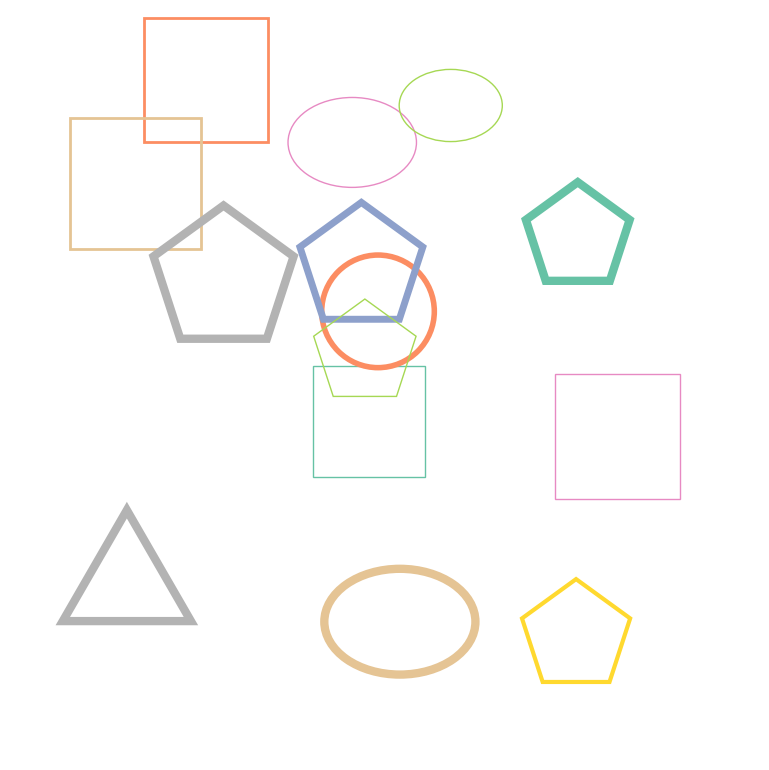[{"shape": "square", "thickness": 0.5, "radius": 0.36, "center": [0.479, 0.452]}, {"shape": "pentagon", "thickness": 3, "radius": 0.35, "center": [0.75, 0.693]}, {"shape": "circle", "thickness": 2, "radius": 0.37, "center": [0.491, 0.596]}, {"shape": "square", "thickness": 1, "radius": 0.4, "center": [0.267, 0.896]}, {"shape": "pentagon", "thickness": 2.5, "radius": 0.42, "center": [0.469, 0.653]}, {"shape": "oval", "thickness": 0.5, "radius": 0.42, "center": [0.457, 0.815]}, {"shape": "square", "thickness": 0.5, "radius": 0.41, "center": [0.802, 0.433]}, {"shape": "pentagon", "thickness": 0.5, "radius": 0.35, "center": [0.474, 0.542]}, {"shape": "oval", "thickness": 0.5, "radius": 0.33, "center": [0.585, 0.863]}, {"shape": "pentagon", "thickness": 1.5, "radius": 0.37, "center": [0.748, 0.174]}, {"shape": "square", "thickness": 1, "radius": 0.42, "center": [0.176, 0.761]}, {"shape": "oval", "thickness": 3, "radius": 0.49, "center": [0.519, 0.193]}, {"shape": "triangle", "thickness": 3, "radius": 0.48, "center": [0.165, 0.241]}, {"shape": "pentagon", "thickness": 3, "radius": 0.48, "center": [0.29, 0.637]}]